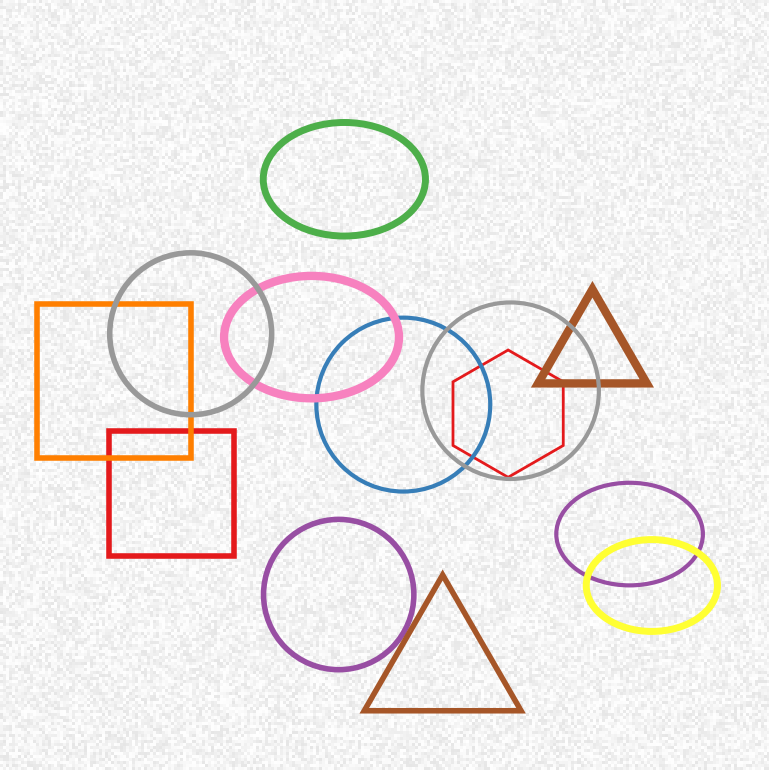[{"shape": "hexagon", "thickness": 1, "radius": 0.41, "center": [0.66, 0.463]}, {"shape": "square", "thickness": 2, "radius": 0.4, "center": [0.223, 0.359]}, {"shape": "circle", "thickness": 1.5, "radius": 0.56, "center": [0.524, 0.475]}, {"shape": "oval", "thickness": 2.5, "radius": 0.53, "center": [0.447, 0.767]}, {"shape": "circle", "thickness": 2, "radius": 0.49, "center": [0.44, 0.228]}, {"shape": "oval", "thickness": 1.5, "radius": 0.48, "center": [0.818, 0.306]}, {"shape": "square", "thickness": 2, "radius": 0.5, "center": [0.148, 0.505]}, {"shape": "oval", "thickness": 2.5, "radius": 0.43, "center": [0.847, 0.24]}, {"shape": "triangle", "thickness": 2, "radius": 0.59, "center": [0.575, 0.136]}, {"shape": "triangle", "thickness": 3, "radius": 0.41, "center": [0.769, 0.543]}, {"shape": "oval", "thickness": 3, "radius": 0.57, "center": [0.405, 0.562]}, {"shape": "circle", "thickness": 2, "radius": 0.53, "center": [0.248, 0.567]}, {"shape": "circle", "thickness": 1.5, "radius": 0.57, "center": [0.663, 0.493]}]